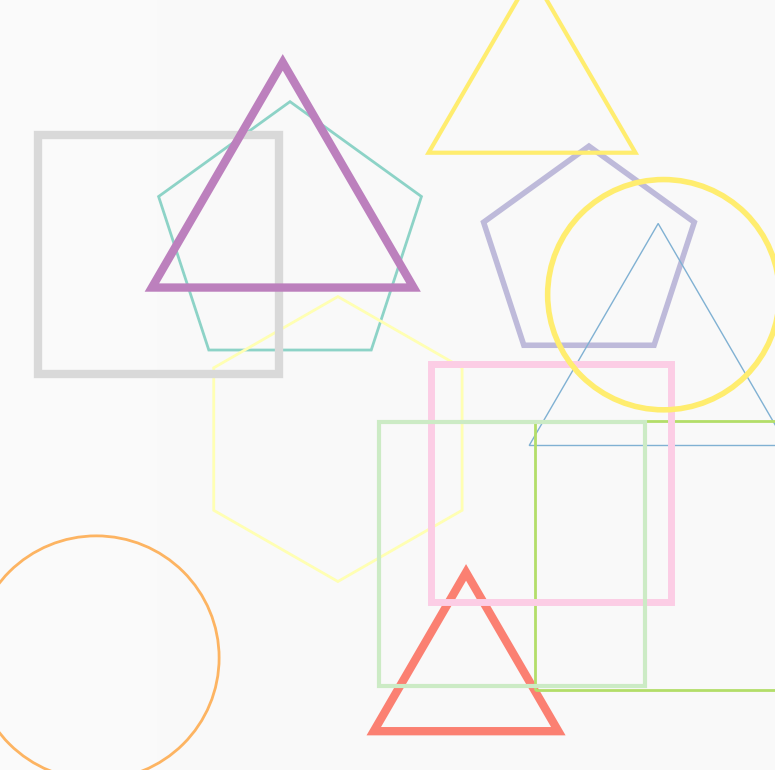[{"shape": "pentagon", "thickness": 1, "radius": 0.89, "center": [0.374, 0.69]}, {"shape": "hexagon", "thickness": 1, "radius": 0.93, "center": [0.436, 0.43]}, {"shape": "pentagon", "thickness": 2, "radius": 0.71, "center": [0.76, 0.667]}, {"shape": "triangle", "thickness": 3, "radius": 0.69, "center": [0.601, 0.119]}, {"shape": "triangle", "thickness": 0.5, "radius": 0.96, "center": [0.849, 0.518]}, {"shape": "circle", "thickness": 1, "radius": 0.79, "center": [0.124, 0.146]}, {"shape": "square", "thickness": 1, "radius": 0.87, "center": [0.865, 0.279]}, {"shape": "square", "thickness": 2.5, "radius": 0.77, "center": [0.711, 0.373]}, {"shape": "square", "thickness": 3, "radius": 0.78, "center": [0.205, 0.669]}, {"shape": "triangle", "thickness": 3, "radius": 0.97, "center": [0.365, 0.724]}, {"shape": "square", "thickness": 1.5, "radius": 0.86, "center": [0.66, 0.28]}, {"shape": "circle", "thickness": 2, "radius": 0.75, "center": [0.856, 0.617]}, {"shape": "triangle", "thickness": 1.5, "radius": 0.77, "center": [0.686, 0.879]}]